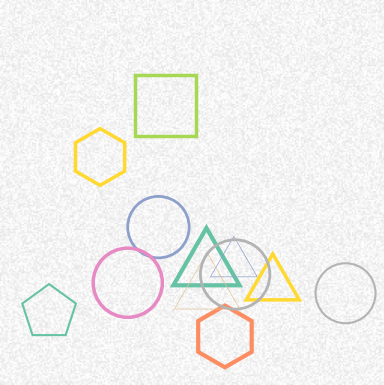[{"shape": "pentagon", "thickness": 1.5, "radius": 0.37, "center": [0.128, 0.189]}, {"shape": "triangle", "thickness": 3, "radius": 0.5, "center": [0.536, 0.309]}, {"shape": "hexagon", "thickness": 3, "radius": 0.4, "center": [0.584, 0.126]}, {"shape": "circle", "thickness": 2, "radius": 0.4, "center": [0.411, 0.41]}, {"shape": "triangle", "thickness": 0.5, "radius": 0.35, "center": [0.607, 0.316]}, {"shape": "circle", "thickness": 2.5, "radius": 0.45, "center": [0.332, 0.266]}, {"shape": "square", "thickness": 2.5, "radius": 0.39, "center": [0.43, 0.725]}, {"shape": "hexagon", "thickness": 2.5, "radius": 0.37, "center": [0.26, 0.592]}, {"shape": "triangle", "thickness": 2.5, "radius": 0.4, "center": [0.709, 0.261]}, {"shape": "triangle", "thickness": 0.5, "radius": 0.49, "center": [0.538, 0.246]}, {"shape": "circle", "thickness": 2, "radius": 0.45, "center": [0.611, 0.287]}, {"shape": "circle", "thickness": 1.5, "radius": 0.39, "center": [0.898, 0.238]}]